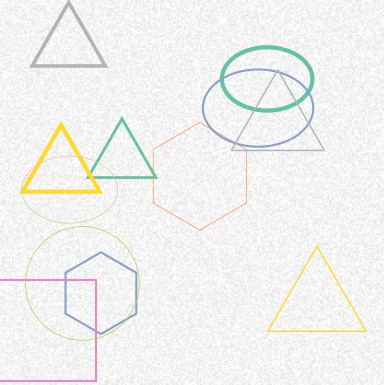[{"shape": "oval", "thickness": 3, "radius": 0.59, "center": [0.694, 0.795]}, {"shape": "triangle", "thickness": 2, "radius": 0.51, "center": [0.317, 0.59]}, {"shape": "hexagon", "thickness": 0.5, "radius": 0.7, "center": [0.519, 0.542]}, {"shape": "hexagon", "thickness": 1.5, "radius": 0.53, "center": [0.262, 0.238]}, {"shape": "oval", "thickness": 1.5, "radius": 0.72, "center": [0.67, 0.719]}, {"shape": "square", "thickness": 1.5, "radius": 0.66, "center": [0.117, 0.141]}, {"shape": "circle", "thickness": 0.5, "radius": 0.74, "center": [0.214, 0.264]}, {"shape": "triangle", "thickness": 3, "radius": 0.58, "center": [0.159, 0.56]}, {"shape": "triangle", "thickness": 1, "radius": 0.74, "center": [0.823, 0.213]}, {"shape": "oval", "thickness": 0.5, "radius": 0.62, "center": [0.181, 0.508]}, {"shape": "triangle", "thickness": 1, "radius": 0.7, "center": [0.721, 0.679]}, {"shape": "triangle", "thickness": 2.5, "radius": 0.55, "center": [0.179, 0.884]}]